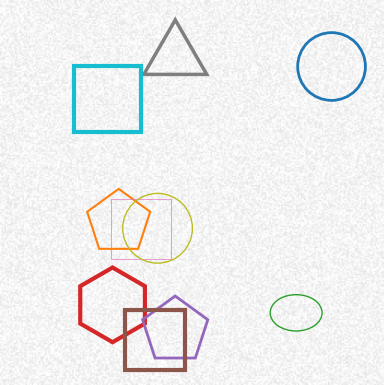[{"shape": "circle", "thickness": 2, "radius": 0.44, "center": [0.861, 0.827]}, {"shape": "pentagon", "thickness": 1.5, "radius": 0.43, "center": [0.308, 0.423]}, {"shape": "oval", "thickness": 1, "radius": 0.34, "center": [0.769, 0.187]}, {"shape": "hexagon", "thickness": 3, "radius": 0.48, "center": [0.292, 0.208]}, {"shape": "pentagon", "thickness": 2, "radius": 0.45, "center": [0.455, 0.142]}, {"shape": "square", "thickness": 3, "radius": 0.39, "center": [0.403, 0.116]}, {"shape": "square", "thickness": 0.5, "radius": 0.39, "center": [0.366, 0.406]}, {"shape": "triangle", "thickness": 2.5, "radius": 0.47, "center": [0.455, 0.854]}, {"shape": "circle", "thickness": 1, "radius": 0.45, "center": [0.409, 0.407]}, {"shape": "square", "thickness": 3, "radius": 0.43, "center": [0.279, 0.742]}]